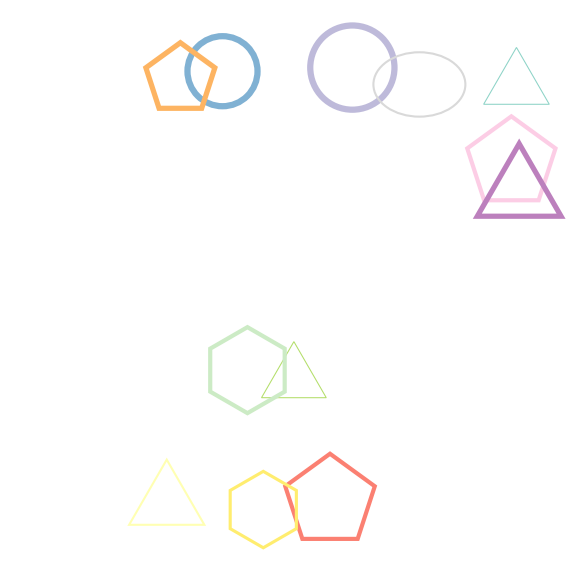[{"shape": "triangle", "thickness": 0.5, "radius": 0.33, "center": [0.894, 0.851]}, {"shape": "triangle", "thickness": 1, "radius": 0.38, "center": [0.289, 0.128]}, {"shape": "circle", "thickness": 3, "radius": 0.36, "center": [0.61, 0.882]}, {"shape": "pentagon", "thickness": 2, "radius": 0.41, "center": [0.571, 0.132]}, {"shape": "circle", "thickness": 3, "radius": 0.3, "center": [0.385, 0.876]}, {"shape": "pentagon", "thickness": 2.5, "radius": 0.31, "center": [0.312, 0.862]}, {"shape": "triangle", "thickness": 0.5, "radius": 0.32, "center": [0.509, 0.343]}, {"shape": "pentagon", "thickness": 2, "radius": 0.4, "center": [0.885, 0.717]}, {"shape": "oval", "thickness": 1, "radius": 0.4, "center": [0.726, 0.853]}, {"shape": "triangle", "thickness": 2.5, "radius": 0.42, "center": [0.899, 0.667]}, {"shape": "hexagon", "thickness": 2, "radius": 0.37, "center": [0.428, 0.358]}, {"shape": "hexagon", "thickness": 1.5, "radius": 0.33, "center": [0.456, 0.117]}]